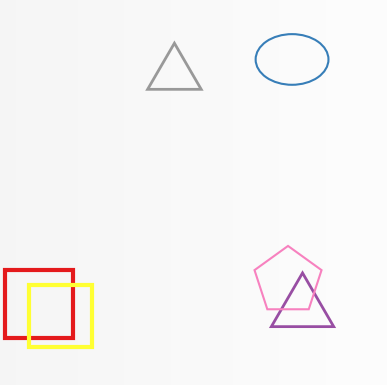[{"shape": "square", "thickness": 3, "radius": 0.44, "center": [0.101, 0.21]}, {"shape": "oval", "thickness": 1.5, "radius": 0.47, "center": [0.754, 0.846]}, {"shape": "triangle", "thickness": 2, "radius": 0.46, "center": [0.781, 0.198]}, {"shape": "square", "thickness": 3, "radius": 0.4, "center": [0.157, 0.18]}, {"shape": "pentagon", "thickness": 1.5, "radius": 0.45, "center": [0.743, 0.27]}, {"shape": "triangle", "thickness": 2, "radius": 0.4, "center": [0.45, 0.808]}]